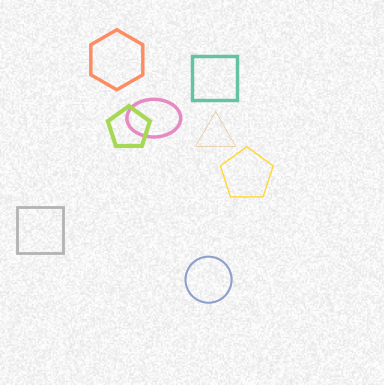[{"shape": "square", "thickness": 2.5, "radius": 0.29, "center": [0.557, 0.797]}, {"shape": "hexagon", "thickness": 2.5, "radius": 0.39, "center": [0.303, 0.845]}, {"shape": "circle", "thickness": 1.5, "radius": 0.3, "center": [0.542, 0.273]}, {"shape": "oval", "thickness": 2.5, "radius": 0.35, "center": [0.399, 0.693]}, {"shape": "pentagon", "thickness": 3, "radius": 0.29, "center": [0.335, 0.667]}, {"shape": "pentagon", "thickness": 1, "radius": 0.36, "center": [0.641, 0.547]}, {"shape": "triangle", "thickness": 0.5, "radius": 0.3, "center": [0.56, 0.65]}, {"shape": "square", "thickness": 2, "radius": 0.3, "center": [0.105, 0.403]}]